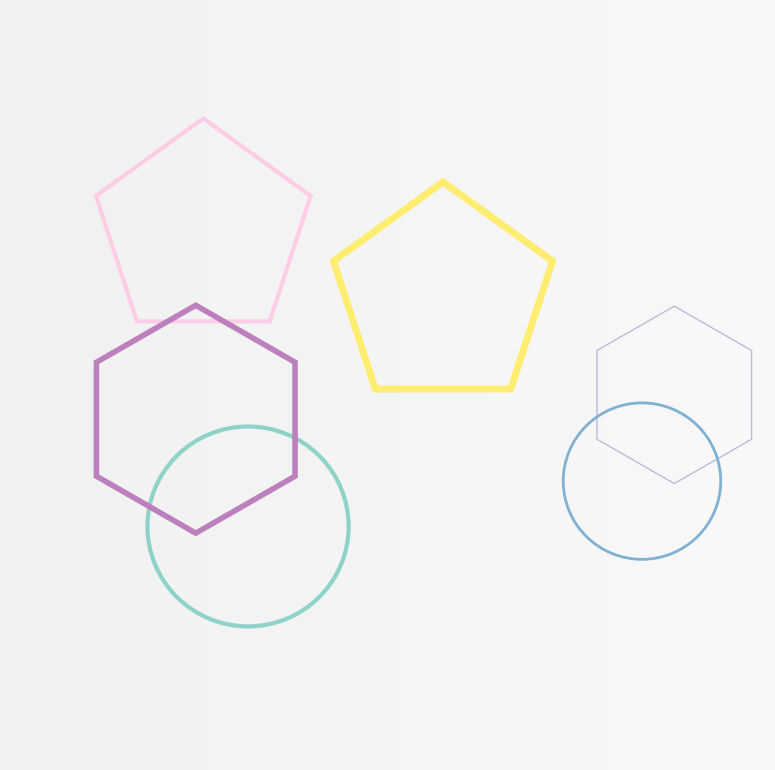[{"shape": "circle", "thickness": 1.5, "radius": 0.65, "center": [0.32, 0.316]}, {"shape": "hexagon", "thickness": 0.5, "radius": 0.58, "center": [0.87, 0.487]}, {"shape": "circle", "thickness": 1, "radius": 0.51, "center": [0.828, 0.375]}, {"shape": "pentagon", "thickness": 1.5, "radius": 0.73, "center": [0.262, 0.701]}, {"shape": "hexagon", "thickness": 2, "radius": 0.74, "center": [0.253, 0.456]}, {"shape": "pentagon", "thickness": 2.5, "radius": 0.74, "center": [0.572, 0.615]}]